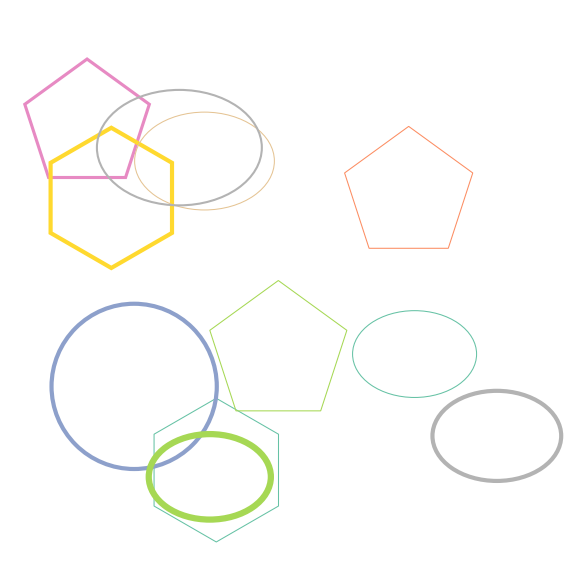[{"shape": "hexagon", "thickness": 0.5, "radius": 0.62, "center": [0.375, 0.185]}, {"shape": "oval", "thickness": 0.5, "radius": 0.54, "center": [0.718, 0.386]}, {"shape": "pentagon", "thickness": 0.5, "radius": 0.58, "center": [0.708, 0.664]}, {"shape": "circle", "thickness": 2, "radius": 0.72, "center": [0.232, 0.33]}, {"shape": "pentagon", "thickness": 1.5, "radius": 0.57, "center": [0.151, 0.783]}, {"shape": "oval", "thickness": 3, "radius": 0.53, "center": [0.363, 0.173]}, {"shape": "pentagon", "thickness": 0.5, "radius": 0.62, "center": [0.482, 0.389]}, {"shape": "hexagon", "thickness": 2, "radius": 0.61, "center": [0.193, 0.656]}, {"shape": "oval", "thickness": 0.5, "radius": 0.61, "center": [0.354, 0.72]}, {"shape": "oval", "thickness": 1, "radius": 0.71, "center": [0.311, 0.744]}, {"shape": "oval", "thickness": 2, "radius": 0.56, "center": [0.86, 0.244]}]